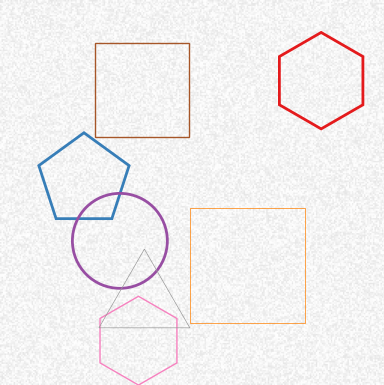[{"shape": "hexagon", "thickness": 2, "radius": 0.63, "center": [0.834, 0.79]}, {"shape": "pentagon", "thickness": 2, "radius": 0.62, "center": [0.218, 0.532]}, {"shape": "circle", "thickness": 2, "radius": 0.62, "center": [0.311, 0.374]}, {"shape": "square", "thickness": 0.5, "radius": 0.75, "center": [0.643, 0.31]}, {"shape": "square", "thickness": 1, "radius": 0.61, "center": [0.369, 0.766]}, {"shape": "hexagon", "thickness": 1, "radius": 0.58, "center": [0.36, 0.115]}, {"shape": "triangle", "thickness": 0.5, "radius": 0.68, "center": [0.375, 0.217]}]